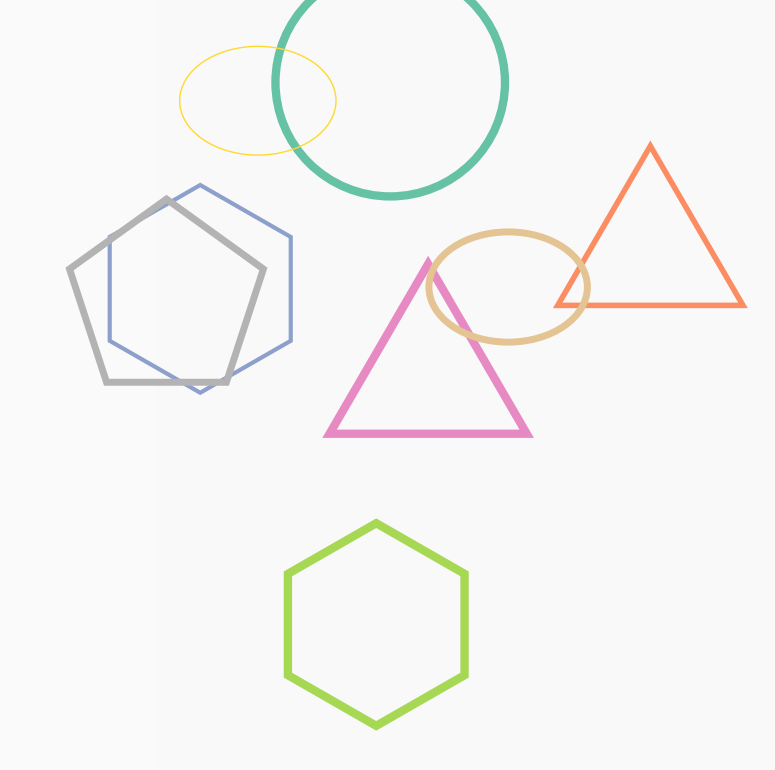[{"shape": "circle", "thickness": 3, "radius": 0.74, "center": [0.504, 0.893]}, {"shape": "triangle", "thickness": 2, "radius": 0.69, "center": [0.839, 0.672]}, {"shape": "hexagon", "thickness": 1.5, "radius": 0.67, "center": [0.258, 0.625]}, {"shape": "triangle", "thickness": 3, "radius": 0.73, "center": [0.552, 0.51]}, {"shape": "hexagon", "thickness": 3, "radius": 0.66, "center": [0.485, 0.189]}, {"shape": "oval", "thickness": 0.5, "radius": 0.5, "center": [0.333, 0.869]}, {"shape": "oval", "thickness": 2.5, "radius": 0.51, "center": [0.656, 0.627]}, {"shape": "pentagon", "thickness": 2.5, "radius": 0.66, "center": [0.215, 0.61]}]